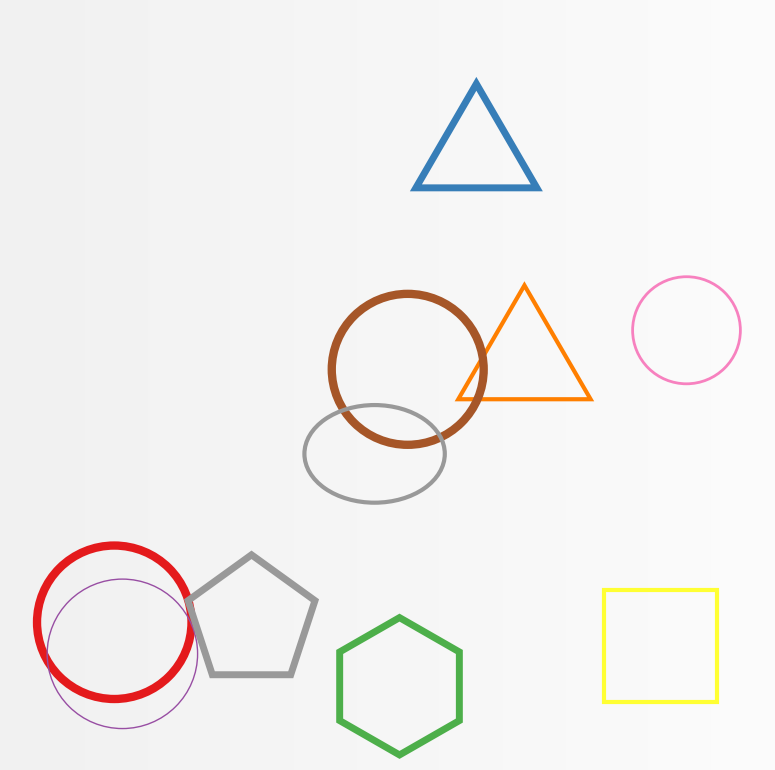[{"shape": "circle", "thickness": 3, "radius": 0.5, "center": [0.147, 0.192]}, {"shape": "triangle", "thickness": 2.5, "radius": 0.45, "center": [0.615, 0.801]}, {"shape": "hexagon", "thickness": 2.5, "radius": 0.45, "center": [0.516, 0.109]}, {"shape": "circle", "thickness": 0.5, "radius": 0.49, "center": [0.158, 0.151]}, {"shape": "triangle", "thickness": 1.5, "radius": 0.49, "center": [0.677, 0.531]}, {"shape": "square", "thickness": 1.5, "radius": 0.36, "center": [0.852, 0.161]}, {"shape": "circle", "thickness": 3, "radius": 0.49, "center": [0.526, 0.52]}, {"shape": "circle", "thickness": 1, "radius": 0.35, "center": [0.886, 0.571]}, {"shape": "oval", "thickness": 1.5, "radius": 0.45, "center": [0.483, 0.411]}, {"shape": "pentagon", "thickness": 2.5, "radius": 0.43, "center": [0.325, 0.193]}]